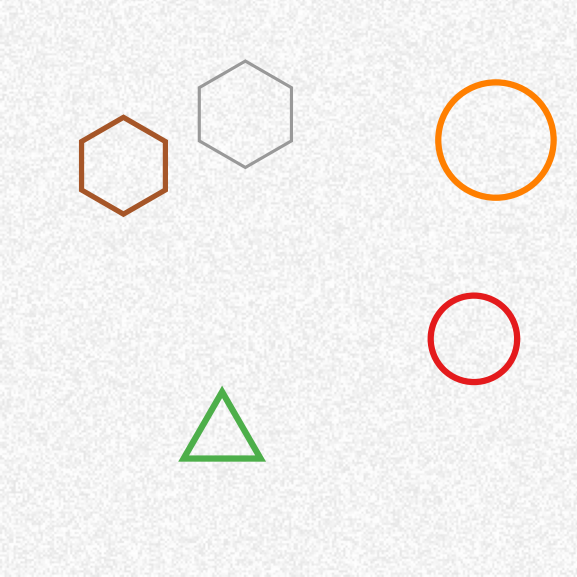[{"shape": "circle", "thickness": 3, "radius": 0.37, "center": [0.821, 0.412]}, {"shape": "triangle", "thickness": 3, "radius": 0.38, "center": [0.385, 0.244]}, {"shape": "circle", "thickness": 3, "radius": 0.5, "center": [0.859, 0.757]}, {"shape": "hexagon", "thickness": 2.5, "radius": 0.42, "center": [0.214, 0.712]}, {"shape": "hexagon", "thickness": 1.5, "radius": 0.46, "center": [0.425, 0.801]}]